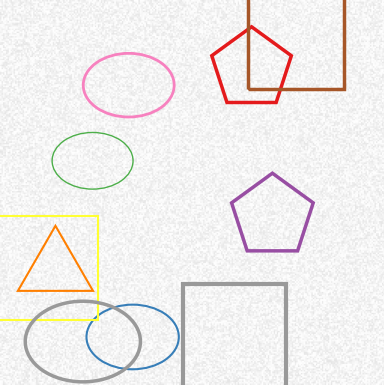[{"shape": "pentagon", "thickness": 2.5, "radius": 0.54, "center": [0.653, 0.822]}, {"shape": "oval", "thickness": 1.5, "radius": 0.6, "center": [0.345, 0.125]}, {"shape": "oval", "thickness": 1, "radius": 0.53, "center": [0.24, 0.582]}, {"shape": "pentagon", "thickness": 2.5, "radius": 0.56, "center": [0.708, 0.439]}, {"shape": "triangle", "thickness": 1.5, "radius": 0.56, "center": [0.144, 0.301]}, {"shape": "square", "thickness": 1.5, "radius": 0.67, "center": [0.12, 0.304]}, {"shape": "square", "thickness": 2.5, "radius": 0.62, "center": [0.768, 0.893]}, {"shape": "oval", "thickness": 2, "radius": 0.59, "center": [0.334, 0.779]}, {"shape": "square", "thickness": 3, "radius": 0.67, "center": [0.609, 0.128]}, {"shape": "oval", "thickness": 2.5, "radius": 0.75, "center": [0.215, 0.113]}]